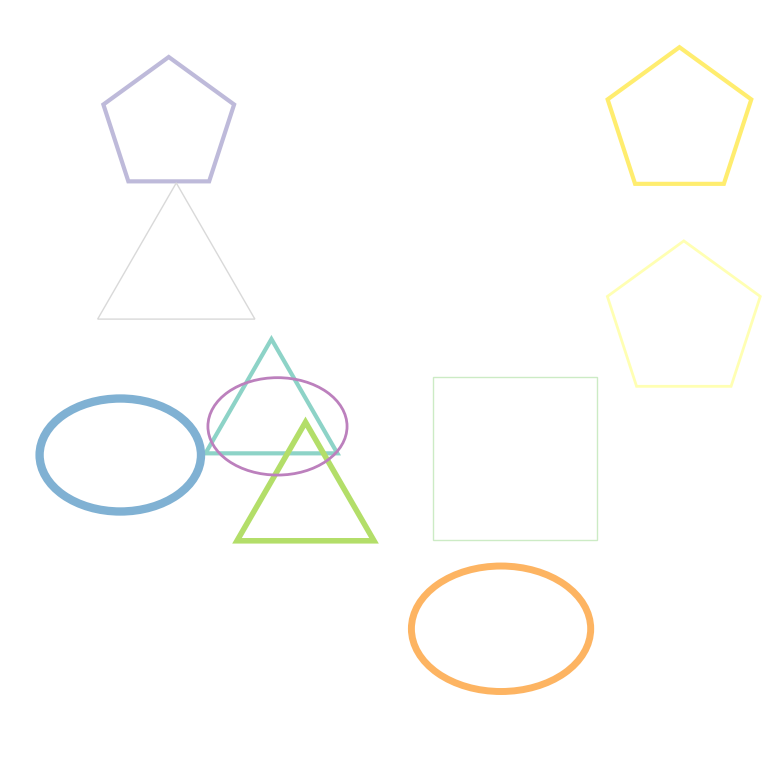[{"shape": "triangle", "thickness": 1.5, "radius": 0.49, "center": [0.353, 0.461]}, {"shape": "pentagon", "thickness": 1, "radius": 0.52, "center": [0.888, 0.583]}, {"shape": "pentagon", "thickness": 1.5, "radius": 0.45, "center": [0.219, 0.837]}, {"shape": "oval", "thickness": 3, "radius": 0.52, "center": [0.156, 0.409]}, {"shape": "oval", "thickness": 2.5, "radius": 0.58, "center": [0.651, 0.183]}, {"shape": "triangle", "thickness": 2, "radius": 0.51, "center": [0.397, 0.349]}, {"shape": "triangle", "thickness": 0.5, "radius": 0.59, "center": [0.229, 0.645]}, {"shape": "oval", "thickness": 1, "radius": 0.45, "center": [0.36, 0.446]}, {"shape": "square", "thickness": 0.5, "radius": 0.53, "center": [0.668, 0.405]}, {"shape": "pentagon", "thickness": 1.5, "radius": 0.49, "center": [0.882, 0.841]}]